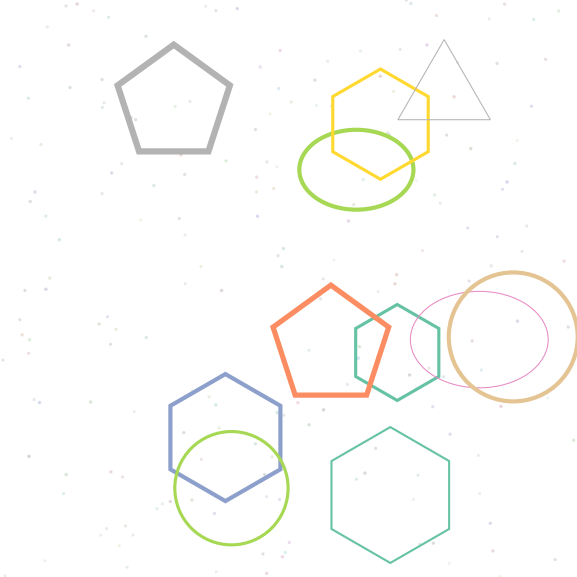[{"shape": "hexagon", "thickness": 1.5, "radius": 0.42, "center": [0.688, 0.389]}, {"shape": "hexagon", "thickness": 1, "radius": 0.59, "center": [0.676, 0.142]}, {"shape": "pentagon", "thickness": 2.5, "radius": 0.53, "center": [0.573, 0.4]}, {"shape": "hexagon", "thickness": 2, "radius": 0.55, "center": [0.39, 0.241]}, {"shape": "oval", "thickness": 0.5, "radius": 0.6, "center": [0.83, 0.411]}, {"shape": "circle", "thickness": 1.5, "radius": 0.49, "center": [0.401, 0.154]}, {"shape": "oval", "thickness": 2, "radius": 0.49, "center": [0.617, 0.705]}, {"shape": "hexagon", "thickness": 1.5, "radius": 0.48, "center": [0.659, 0.784]}, {"shape": "circle", "thickness": 2, "radius": 0.56, "center": [0.889, 0.416]}, {"shape": "triangle", "thickness": 0.5, "radius": 0.46, "center": [0.769, 0.838]}, {"shape": "pentagon", "thickness": 3, "radius": 0.51, "center": [0.301, 0.82]}]